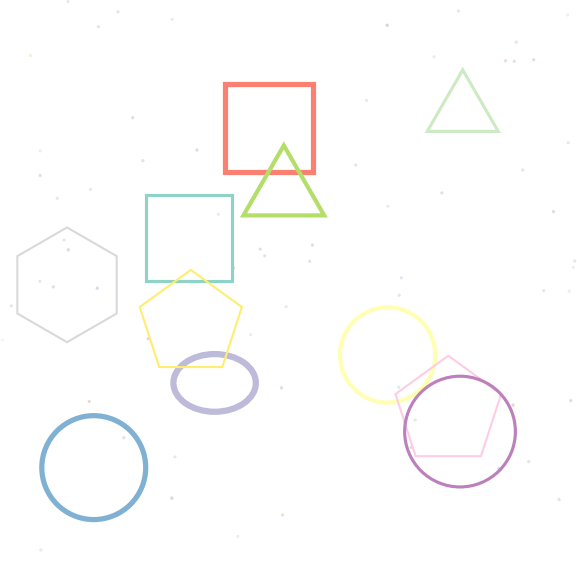[{"shape": "square", "thickness": 1.5, "radius": 0.37, "center": [0.328, 0.586]}, {"shape": "circle", "thickness": 2, "radius": 0.41, "center": [0.671, 0.384]}, {"shape": "oval", "thickness": 3, "radius": 0.36, "center": [0.372, 0.336]}, {"shape": "square", "thickness": 2.5, "radius": 0.38, "center": [0.465, 0.777]}, {"shape": "circle", "thickness": 2.5, "radius": 0.45, "center": [0.162, 0.189]}, {"shape": "triangle", "thickness": 2, "radius": 0.4, "center": [0.491, 0.667]}, {"shape": "pentagon", "thickness": 1, "radius": 0.48, "center": [0.776, 0.287]}, {"shape": "hexagon", "thickness": 1, "radius": 0.5, "center": [0.116, 0.506]}, {"shape": "circle", "thickness": 1.5, "radius": 0.48, "center": [0.797, 0.252]}, {"shape": "triangle", "thickness": 1.5, "radius": 0.36, "center": [0.801, 0.807]}, {"shape": "pentagon", "thickness": 1, "radius": 0.46, "center": [0.33, 0.439]}]